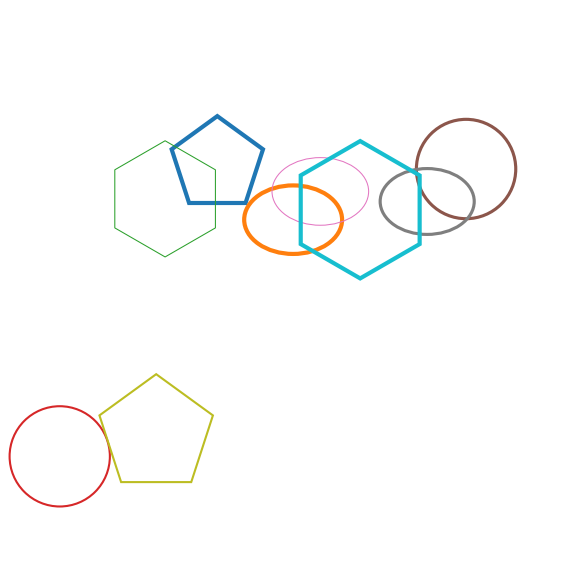[{"shape": "pentagon", "thickness": 2, "radius": 0.42, "center": [0.376, 0.715]}, {"shape": "oval", "thickness": 2, "radius": 0.42, "center": [0.508, 0.619]}, {"shape": "hexagon", "thickness": 0.5, "radius": 0.5, "center": [0.286, 0.655]}, {"shape": "circle", "thickness": 1, "radius": 0.43, "center": [0.103, 0.209]}, {"shape": "circle", "thickness": 1.5, "radius": 0.43, "center": [0.807, 0.706]}, {"shape": "oval", "thickness": 0.5, "radius": 0.42, "center": [0.555, 0.668]}, {"shape": "oval", "thickness": 1.5, "radius": 0.41, "center": [0.74, 0.65]}, {"shape": "pentagon", "thickness": 1, "radius": 0.52, "center": [0.27, 0.248]}, {"shape": "hexagon", "thickness": 2, "radius": 0.59, "center": [0.624, 0.636]}]